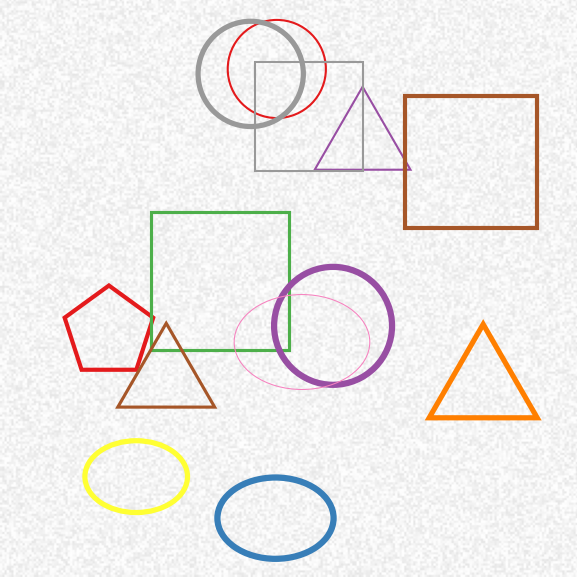[{"shape": "pentagon", "thickness": 2, "radius": 0.4, "center": [0.189, 0.424]}, {"shape": "circle", "thickness": 1, "radius": 0.42, "center": [0.479, 0.88]}, {"shape": "oval", "thickness": 3, "radius": 0.5, "center": [0.477, 0.102]}, {"shape": "square", "thickness": 1.5, "radius": 0.6, "center": [0.381, 0.512]}, {"shape": "circle", "thickness": 3, "radius": 0.51, "center": [0.577, 0.435]}, {"shape": "triangle", "thickness": 1, "radius": 0.48, "center": [0.628, 0.753]}, {"shape": "triangle", "thickness": 2.5, "radius": 0.54, "center": [0.837, 0.33]}, {"shape": "oval", "thickness": 2.5, "radius": 0.44, "center": [0.236, 0.174]}, {"shape": "triangle", "thickness": 1.5, "radius": 0.48, "center": [0.288, 0.343]}, {"shape": "square", "thickness": 2, "radius": 0.57, "center": [0.816, 0.718]}, {"shape": "oval", "thickness": 0.5, "radius": 0.59, "center": [0.523, 0.407]}, {"shape": "square", "thickness": 1, "radius": 0.47, "center": [0.535, 0.797]}, {"shape": "circle", "thickness": 2.5, "radius": 0.46, "center": [0.434, 0.871]}]